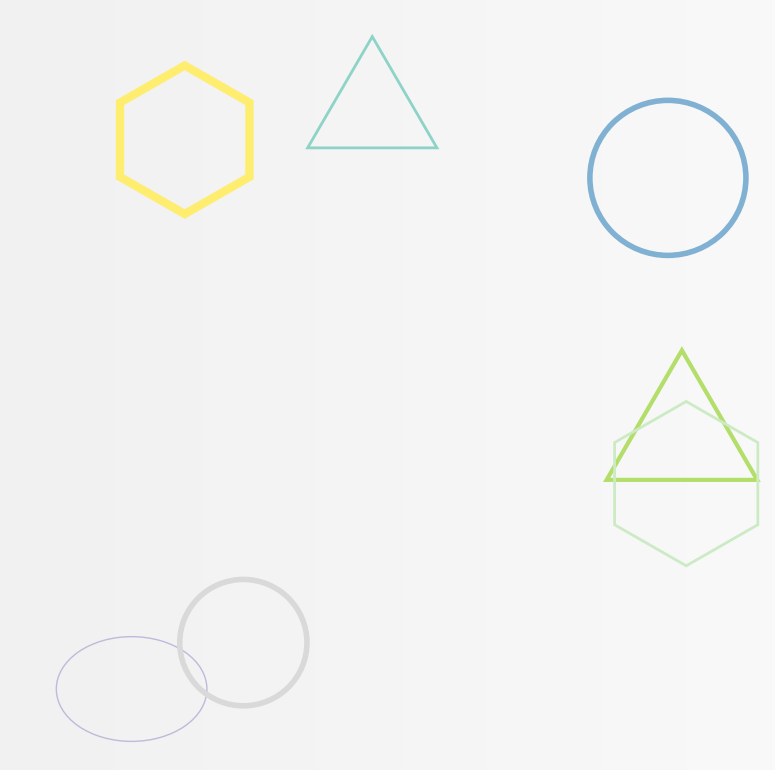[{"shape": "triangle", "thickness": 1, "radius": 0.48, "center": [0.48, 0.856]}, {"shape": "oval", "thickness": 0.5, "radius": 0.49, "center": [0.17, 0.105]}, {"shape": "circle", "thickness": 2, "radius": 0.5, "center": [0.862, 0.769]}, {"shape": "triangle", "thickness": 1.5, "radius": 0.56, "center": [0.88, 0.433]}, {"shape": "circle", "thickness": 2, "radius": 0.41, "center": [0.314, 0.165]}, {"shape": "hexagon", "thickness": 1, "radius": 0.53, "center": [0.885, 0.372]}, {"shape": "hexagon", "thickness": 3, "radius": 0.48, "center": [0.238, 0.818]}]